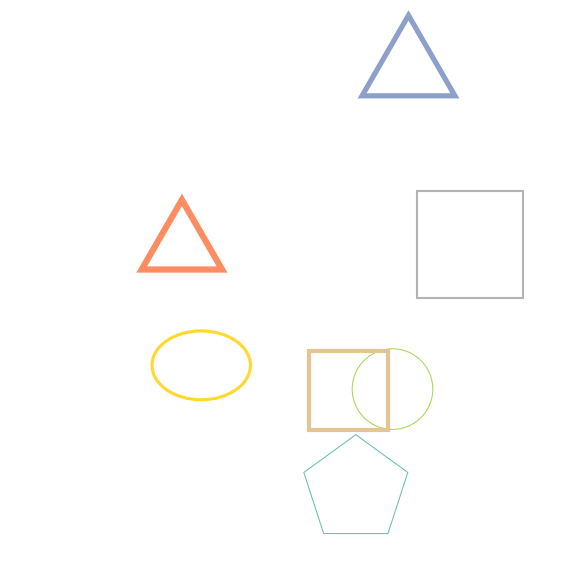[{"shape": "pentagon", "thickness": 0.5, "radius": 0.47, "center": [0.616, 0.152]}, {"shape": "triangle", "thickness": 3, "radius": 0.4, "center": [0.315, 0.573]}, {"shape": "triangle", "thickness": 2.5, "radius": 0.46, "center": [0.707, 0.88]}, {"shape": "circle", "thickness": 0.5, "radius": 0.35, "center": [0.68, 0.325]}, {"shape": "oval", "thickness": 1.5, "radius": 0.43, "center": [0.348, 0.367]}, {"shape": "square", "thickness": 2, "radius": 0.34, "center": [0.603, 0.324]}, {"shape": "square", "thickness": 1, "radius": 0.46, "center": [0.814, 0.576]}]